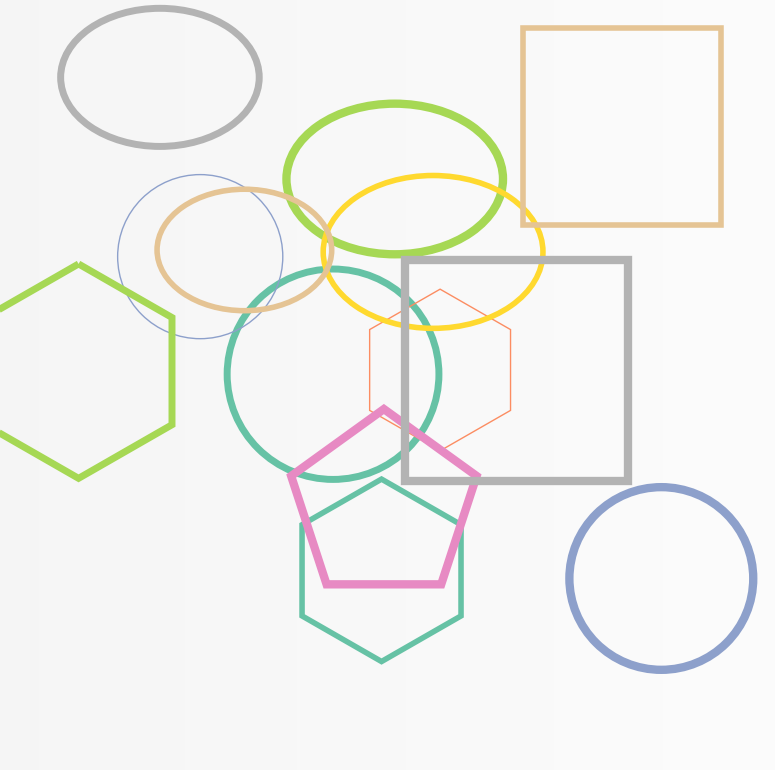[{"shape": "hexagon", "thickness": 2, "radius": 0.59, "center": [0.492, 0.259]}, {"shape": "circle", "thickness": 2.5, "radius": 0.68, "center": [0.43, 0.514]}, {"shape": "hexagon", "thickness": 0.5, "radius": 0.52, "center": [0.568, 0.519]}, {"shape": "circle", "thickness": 0.5, "radius": 0.53, "center": [0.258, 0.667]}, {"shape": "circle", "thickness": 3, "radius": 0.59, "center": [0.853, 0.249]}, {"shape": "pentagon", "thickness": 3, "radius": 0.63, "center": [0.495, 0.343]}, {"shape": "hexagon", "thickness": 2.5, "radius": 0.7, "center": [0.101, 0.518]}, {"shape": "oval", "thickness": 3, "radius": 0.7, "center": [0.509, 0.768]}, {"shape": "oval", "thickness": 2, "radius": 0.71, "center": [0.559, 0.673]}, {"shape": "oval", "thickness": 2, "radius": 0.56, "center": [0.315, 0.675]}, {"shape": "square", "thickness": 2, "radius": 0.64, "center": [0.803, 0.836]}, {"shape": "square", "thickness": 3, "radius": 0.72, "center": [0.666, 0.519]}, {"shape": "oval", "thickness": 2.5, "radius": 0.64, "center": [0.206, 0.9]}]